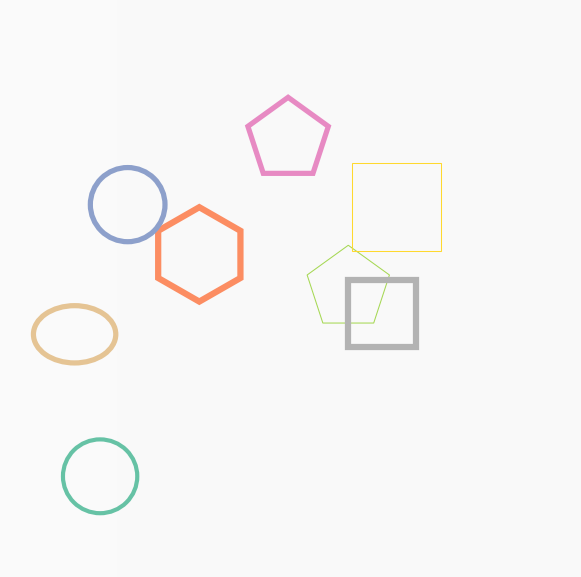[{"shape": "circle", "thickness": 2, "radius": 0.32, "center": [0.172, 0.174]}, {"shape": "hexagon", "thickness": 3, "radius": 0.41, "center": [0.343, 0.559]}, {"shape": "circle", "thickness": 2.5, "radius": 0.32, "center": [0.22, 0.645]}, {"shape": "pentagon", "thickness": 2.5, "radius": 0.36, "center": [0.496, 0.758]}, {"shape": "pentagon", "thickness": 0.5, "radius": 0.37, "center": [0.599, 0.5]}, {"shape": "square", "thickness": 0.5, "radius": 0.38, "center": [0.682, 0.641]}, {"shape": "oval", "thickness": 2.5, "radius": 0.35, "center": [0.128, 0.42]}, {"shape": "square", "thickness": 3, "radius": 0.29, "center": [0.658, 0.456]}]